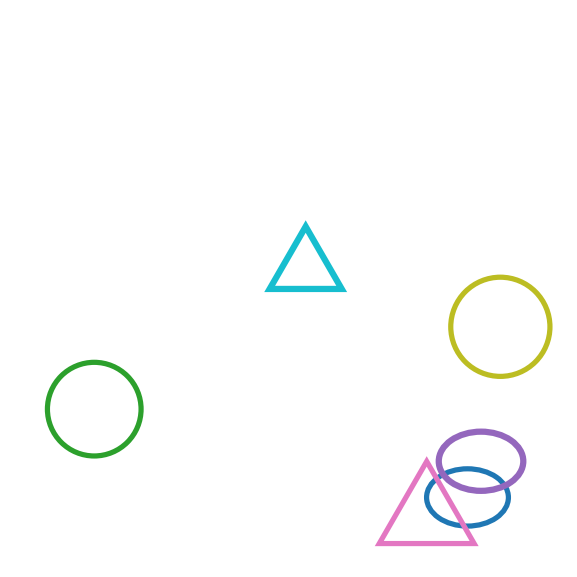[{"shape": "oval", "thickness": 2.5, "radius": 0.35, "center": [0.81, 0.138]}, {"shape": "circle", "thickness": 2.5, "radius": 0.41, "center": [0.163, 0.291]}, {"shape": "oval", "thickness": 3, "radius": 0.37, "center": [0.833, 0.2]}, {"shape": "triangle", "thickness": 2.5, "radius": 0.47, "center": [0.739, 0.105]}, {"shape": "circle", "thickness": 2.5, "radius": 0.43, "center": [0.866, 0.433]}, {"shape": "triangle", "thickness": 3, "radius": 0.36, "center": [0.529, 0.535]}]